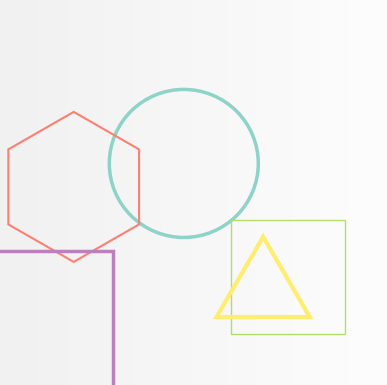[{"shape": "circle", "thickness": 2.5, "radius": 0.96, "center": [0.474, 0.575]}, {"shape": "hexagon", "thickness": 1.5, "radius": 0.97, "center": [0.19, 0.515]}, {"shape": "square", "thickness": 1, "radius": 0.74, "center": [0.743, 0.28]}, {"shape": "square", "thickness": 2.5, "radius": 0.88, "center": [0.117, 0.171]}, {"shape": "triangle", "thickness": 3, "radius": 0.69, "center": [0.679, 0.246]}]